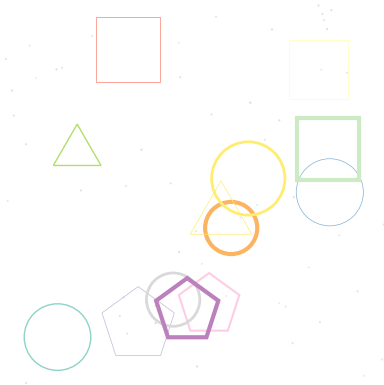[{"shape": "circle", "thickness": 1, "radius": 0.43, "center": [0.149, 0.124]}, {"shape": "square", "thickness": 0.5, "radius": 0.38, "center": [0.828, 0.819]}, {"shape": "pentagon", "thickness": 0.5, "radius": 0.49, "center": [0.359, 0.157]}, {"shape": "square", "thickness": 0.5, "radius": 0.42, "center": [0.332, 0.871]}, {"shape": "circle", "thickness": 0.5, "radius": 0.44, "center": [0.857, 0.501]}, {"shape": "circle", "thickness": 3, "radius": 0.34, "center": [0.6, 0.408]}, {"shape": "triangle", "thickness": 1, "radius": 0.36, "center": [0.2, 0.606]}, {"shape": "pentagon", "thickness": 1.5, "radius": 0.41, "center": [0.543, 0.208]}, {"shape": "circle", "thickness": 2, "radius": 0.35, "center": [0.45, 0.222]}, {"shape": "pentagon", "thickness": 3, "radius": 0.42, "center": [0.486, 0.193]}, {"shape": "square", "thickness": 3, "radius": 0.4, "center": [0.852, 0.612]}, {"shape": "triangle", "thickness": 0.5, "radius": 0.46, "center": [0.574, 0.438]}, {"shape": "circle", "thickness": 2, "radius": 0.48, "center": [0.645, 0.536]}]